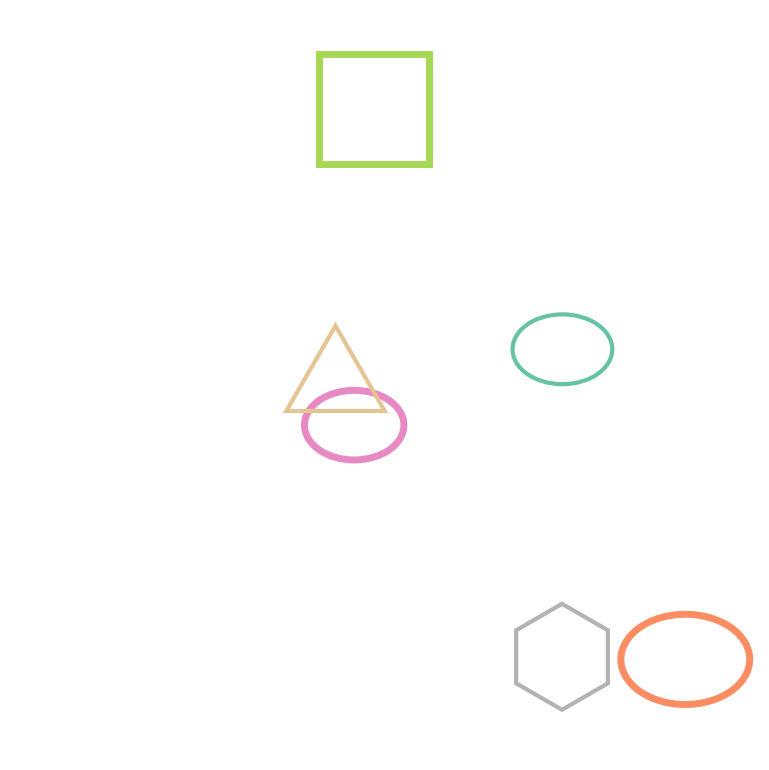[{"shape": "oval", "thickness": 1.5, "radius": 0.32, "center": [0.73, 0.546]}, {"shape": "oval", "thickness": 2.5, "radius": 0.42, "center": [0.89, 0.144]}, {"shape": "oval", "thickness": 2.5, "radius": 0.32, "center": [0.46, 0.448]}, {"shape": "square", "thickness": 2.5, "radius": 0.36, "center": [0.486, 0.858]}, {"shape": "triangle", "thickness": 1.5, "radius": 0.37, "center": [0.436, 0.503]}, {"shape": "hexagon", "thickness": 1.5, "radius": 0.34, "center": [0.73, 0.147]}]